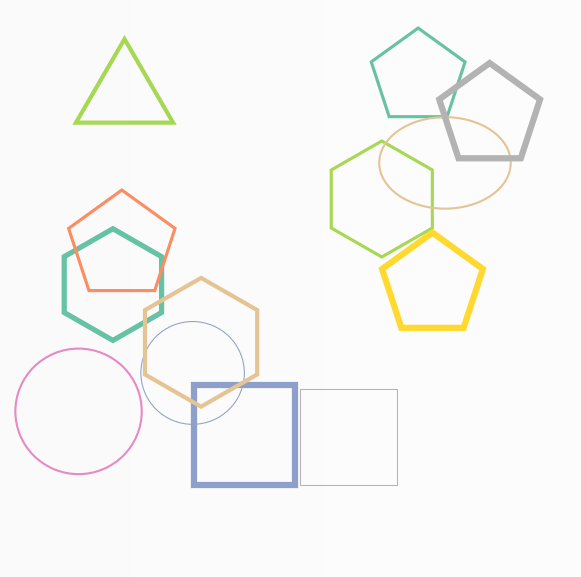[{"shape": "hexagon", "thickness": 2.5, "radius": 0.48, "center": [0.194, 0.506]}, {"shape": "pentagon", "thickness": 1.5, "radius": 0.42, "center": [0.719, 0.866]}, {"shape": "pentagon", "thickness": 1.5, "radius": 0.48, "center": [0.21, 0.574]}, {"shape": "square", "thickness": 3, "radius": 0.43, "center": [0.421, 0.245]}, {"shape": "circle", "thickness": 0.5, "radius": 0.44, "center": [0.331, 0.353]}, {"shape": "circle", "thickness": 1, "radius": 0.54, "center": [0.135, 0.287]}, {"shape": "hexagon", "thickness": 1.5, "radius": 0.5, "center": [0.657, 0.655]}, {"shape": "triangle", "thickness": 2, "radius": 0.48, "center": [0.214, 0.835]}, {"shape": "pentagon", "thickness": 3, "radius": 0.46, "center": [0.744, 0.505]}, {"shape": "hexagon", "thickness": 2, "radius": 0.56, "center": [0.346, 0.406]}, {"shape": "oval", "thickness": 1, "radius": 0.57, "center": [0.766, 0.717]}, {"shape": "square", "thickness": 0.5, "radius": 0.42, "center": [0.599, 0.242]}, {"shape": "pentagon", "thickness": 3, "radius": 0.46, "center": [0.842, 0.799]}]